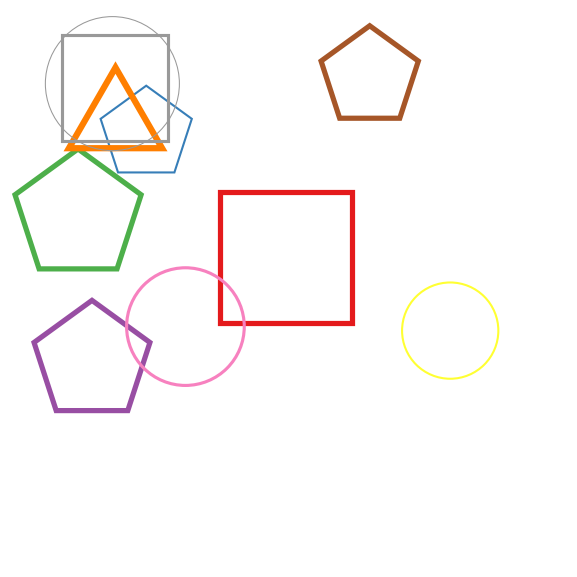[{"shape": "square", "thickness": 2.5, "radius": 0.57, "center": [0.495, 0.553]}, {"shape": "pentagon", "thickness": 1, "radius": 0.42, "center": [0.253, 0.768]}, {"shape": "pentagon", "thickness": 2.5, "radius": 0.57, "center": [0.135, 0.626]}, {"shape": "pentagon", "thickness": 2.5, "radius": 0.53, "center": [0.159, 0.373]}, {"shape": "triangle", "thickness": 3, "radius": 0.47, "center": [0.2, 0.789]}, {"shape": "circle", "thickness": 1, "radius": 0.42, "center": [0.78, 0.427]}, {"shape": "pentagon", "thickness": 2.5, "radius": 0.44, "center": [0.64, 0.866]}, {"shape": "circle", "thickness": 1.5, "radius": 0.51, "center": [0.321, 0.434]}, {"shape": "square", "thickness": 1.5, "radius": 0.46, "center": [0.2, 0.847]}, {"shape": "circle", "thickness": 0.5, "radius": 0.58, "center": [0.195, 0.854]}]